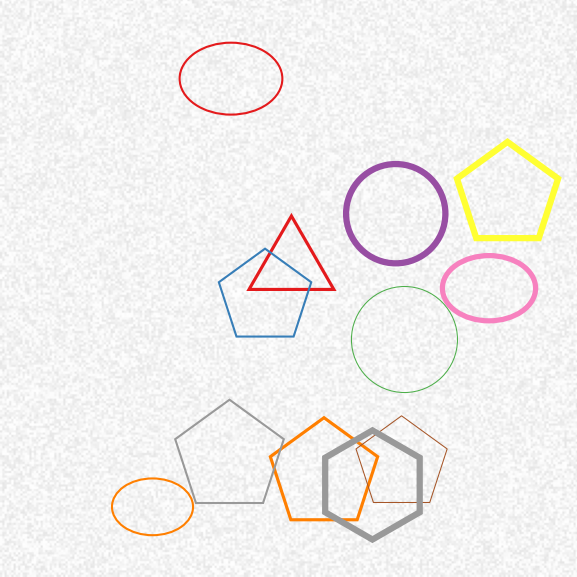[{"shape": "oval", "thickness": 1, "radius": 0.44, "center": [0.4, 0.863]}, {"shape": "triangle", "thickness": 1.5, "radius": 0.42, "center": [0.505, 0.54]}, {"shape": "pentagon", "thickness": 1, "radius": 0.42, "center": [0.459, 0.484]}, {"shape": "circle", "thickness": 0.5, "radius": 0.46, "center": [0.7, 0.411]}, {"shape": "circle", "thickness": 3, "radius": 0.43, "center": [0.685, 0.629]}, {"shape": "pentagon", "thickness": 1.5, "radius": 0.49, "center": [0.561, 0.178]}, {"shape": "oval", "thickness": 1, "radius": 0.35, "center": [0.264, 0.122]}, {"shape": "pentagon", "thickness": 3, "radius": 0.46, "center": [0.879, 0.661]}, {"shape": "pentagon", "thickness": 0.5, "radius": 0.41, "center": [0.695, 0.196]}, {"shape": "oval", "thickness": 2.5, "radius": 0.4, "center": [0.847, 0.5]}, {"shape": "pentagon", "thickness": 1, "radius": 0.49, "center": [0.397, 0.208]}, {"shape": "hexagon", "thickness": 3, "radius": 0.47, "center": [0.645, 0.159]}]